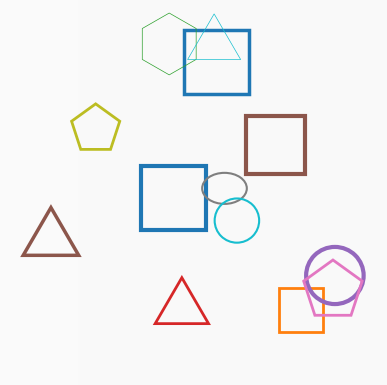[{"shape": "square", "thickness": 2.5, "radius": 0.42, "center": [0.559, 0.839]}, {"shape": "square", "thickness": 3, "radius": 0.42, "center": [0.448, 0.485]}, {"shape": "square", "thickness": 2, "radius": 0.29, "center": [0.777, 0.194]}, {"shape": "hexagon", "thickness": 0.5, "radius": 0.4, "center": [0.437, 0.886]}, {"shape": "triangle", "thickness": 2, "radius": 0.4, "center": [0.469, 0.199]}, {"shape": "circle", "thickness": 3, "radius": 0.37, "center": [0.864, 0.284]}, {"shape": "square", "thickness": 3, "radius": 0.38, "center": [0.712, 0.624]}, {"shape": "triangle", "thickness": 2.5, "radius": 0.41, "center": [0.131, 0.378]}, {"shape": "pentagon", "thickness": 2, "radius": 0.4, "center": [0.859, 0.245]}, {"shape": "oval", "thickness": 1.5, "radius": 0.29, "center": [0.579, 0.511]}, {"shape": "pentagon", "thickness": 2, "radius": 0.33, "center": [0.247, 0.665]}, {"shape": "triangle", "thickness": 0.5, "radius": 0.4, "center": [0.553, 0.885]}, {"shape": "circle", "thickness": 1.5, "radius": 0.29, "center": [0.611, 0.427]}]